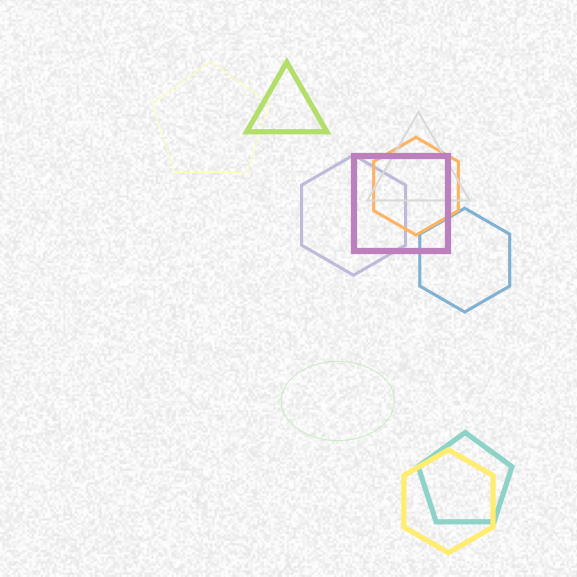[{"shape": "pentagon", "thickness": 2.5, "radius": 0.43, "center": [0.805, 0.165]}, {"shape": "pentagon", "thickness": 0.5, "radius": 0.53, "center": [0.365, 0.787]}, {"shape": "hexagon", "thickness": 1.5, "radius": 0.52, "center": [0.612, 0.627]}, {"shape": "hexagon", "thickness": 1.5, "radius": 0.45, "center": [0.805, 0.549]}, {"shape": "hexagon", "thickness": 1.5, "radius": 0.42, "center": [0.72, 0.677]}, {"shape": "triangle", "thickness": 2.5, "radius": 0.4, "center": [0.497, 0.811]}, {"shape": "triangle", "thickness": 1, "radius": 0.51, "center": [0.725, 0.703]}, {"shape": "square", "thickness": 3, "radius": 0.41, "center": [0.694, 0.646]}, {"shape": "oval", "thickness": 0.5, "radius": 0.49, "center": [0.585, 0.305]}, {"shape": "hexagon", "thickness": 2.5, "radius": 0.45, "center": [0.777, 0.131]}]